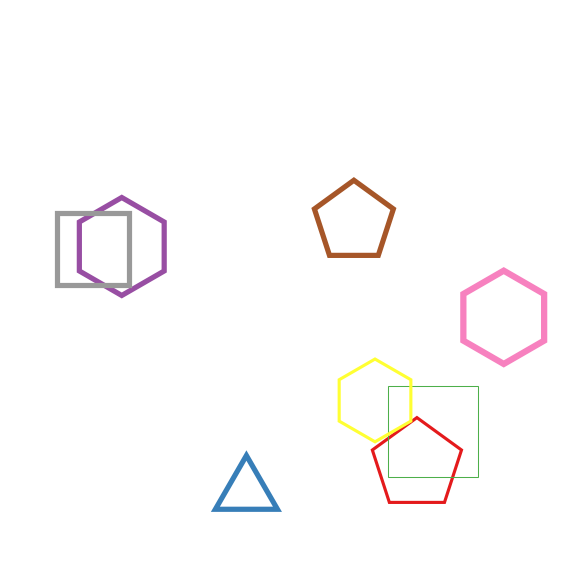[{"shape": "pentagon", "thickness": 1.5, "radius": 0.41, "center": [0.722, 0.195]}, {"shape": "triangle", "thickness": 2.5, "radius": 0.31, "center": [0.427, 0.148]}, {"shape": "square", "thickness": 0.5, "radius": 0.39, "center": [0.75, 0.252]}, {"shape": "hexagon", "thickness": 2.5, "radius": 0.42, "center": [0.211, 0.572]}, {"shape": "hexagon", "thickness": 1.5, "radius": 0.36, "center": [0.649, 0.306]}, {"shape": "pentagon", "thickness": 2.5, "radius": 0.36, "center": [0.613, 0.615]}, {"shape": "hexagon", "thickness": 3, "radius": 0.4, "center": [0.872, 0.45]}, {"shape": "square", "thickness": 2.5, "radius": 0.31, "center": [0.162, 0.568]}]